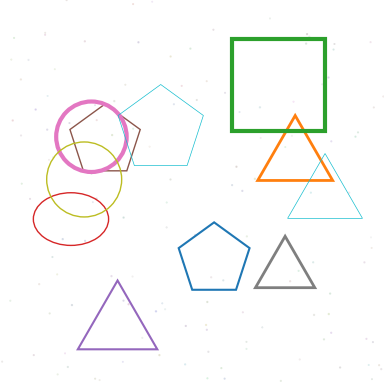[{"shape": "pentagon", "thickness": 1.5, "radius": 0.48, "center": [0.556, 0.326]}, {"shape": "triangle", "thickness": 2, "radius": 0.56, "center": [0.767, 0.587]}, {"shape": "square", "thickness": 3, "radius": 0.6, "center": [0.723, 0.78]}, {"shape": "oval", "thickness": 1, "radius": 0.49, "center": [0.184, 0.431]}, {"shape": "triangle", "thickness": 1.5, "radius": 0.6, "center": [0.305, 0.152]}, {"shape": "pentagon", "thickness": 1, "radius": 0.48, "center": [0.273, 0.634]}, {"shape": "circle", "thickness": 3, "radius": 0.46, "center": [0.237, 0.645]}, {"shape": "triangle", "thickness": 2, "radius": 0.44, "center": [0.741, 0.297]}, {"shape": "circle", "thickness": 1, "radius": 0.49, "center": [0.219, 0.534]}, {"shape": "triangle", "thickness": 0.5, "radius": 0.56, "center": [0.844, 0.489]}, {"shape": "pentagon", "thickness": 0.5, "radius": 0.58, "center": [0.417, 0.664]}]